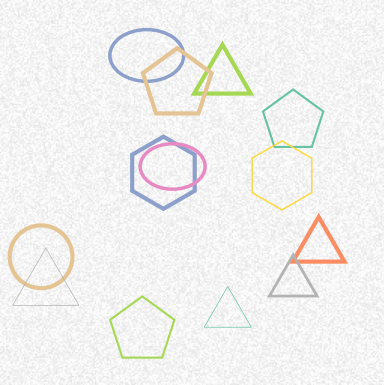[{"shape": "triangle", "thickness": 0.5, "radius": 0.35, "center": [0.591, 0.185]}, {"shape": "pentagon", "thickness": 1.5, "radius": 0.41, "center": [0.761, 0.685]}, {"shape": "triangle", "thickness": 3, "radius": 0.39, "center": [0.828, 0.359]}, {"shape": "hexagon", "thickness": 3, "radius": 0.47, "center": [0.425, 0.551]}, {"shape": "oval", "thickness": 2.5, "radius": 0.48, "center": [0.381, 0.856]}, {"shape": "oval", "thickness": 2.5, "radius": 0.42, "center": [0.448, 0.568]}, {"shape": "pentagon", "thickness": 1.5, "radius": 0.44, "center": [0.37, 0.142]}, {"shape": "triangle", "thickness": 3, "radius": 0.42, "center": [0.578, 0.799]}, {"shape": "hexagon", "thickness": 1, "radius": 0.45, "center": [0.732, 0.544]}, {"shape": "pentagon", "thickness": 3, "radius": 0.47, "center": [0.46, 0.781]}, {"shape": "circle", "thickness": 3, "radius": 0.41, "center": [0.107, 0.333]}, {"shape": "triangle", "thickness": 0.5, "radius": 0.5, "center": [0.119, 0.257]}, {"shape": "triangle", "thickness": 2, "radius": 0.36, "center": [0.762, 0.267]}]